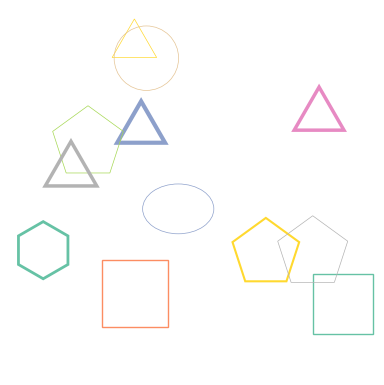[{"shape": "hexagon", "thickness": 2, "radius": 0.37, "center": [0.112, 0.35]}, {"shape": "square", "thickness": 1, "radius": 0.39, "center": [0.89, 0.211]}, {"shape": "square", "thickness": 1, "radius": 0.43, "center": [0.35, 0.238]}, {"shape": "oval", "thickness": 0.5, "radius": 0.46, "center": [0.463, 0.457]}, {"shape": "triangle", "thickness": 3, "radius": 0.36, "center": [0.367, 0.665]}, {"shape": "triangle", "thickness": 2.5, "radius": 0.37, "center": [0.829, 0.699]}, {"shape": "pentagon", "thickness": 0.5, "radius": 0.48, "center": [0.229, 0.629]}, {"shape": "pentagon", "thickness": 1.5, "radius": 0.46, "center": [0.69, 0.343]}, {"shape": "triangle", "thickness": 0.5, "radius": 0.33, "center": [0.349, 0.884]}, {"shape": "circle", "thickness": 0.5, "radius": 0.42, "center": [0.38, 0.849]}, {"shape": "pentagon", "thickness": 0.5, "radius": 0.48, "center": [0.812, 0.344]}, {"shape": "triangle", "thickness": 2.5, "radius": 0.39, "center": [0.184, 0.556]}]